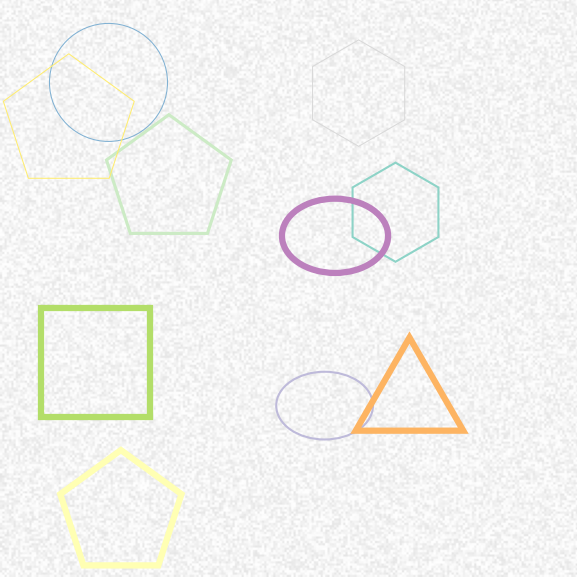[{"shape": "hexagon", "thickness": 1, "radius": 0.43, "center": [0.685, 0.632]}, {"shape": "pentagon", "thickness": 3, "radius": 0.55, "center": [0.209, 0.109]}, {"shape": "oval", "thickness": 1, "radius": 0.42, "center": [0.562, 0.297]}, {"shape": "circle", "thickness": 0.5, "radius": 0.51, "center": [0.188, 0.856]}, {"shape": "triangle", "thickness": 3, "radius": 0.54, "center": [0.709, 0.307]}, {"shape": "square", "thickness": 3, "radius": 0.47, "center": [0.166, 0.372]}, {"shape": "hexagon", "thickness": 0.5, "radius": 0.46, "center": [0.621, 0.838]}, {"shape": "oval", "thickness": 3, "radius": 0.46, "center": [0.58, 0.591]}, {"shape": "pentagon", "thickness": 1.5, "radius": 0.57, "center": [0.292, 0.687]}, {"shape": "pentagon", "thickness": 0.5, "radius": 0.6, "center": [0.119, 0.787]}]